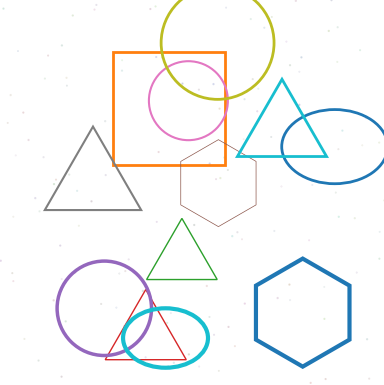[{"shape": "hexagon", "thickness": 3, "radius": 0.7, "center": [0.786, 0.188]}, {"shape": "oval", "thickness": 2, "radius": 0.69, "center": [0.869, 0.619]}, {"shape": "square", "thickness": 2, "radius": 0.73, "center": [0.44, 0.718]}, {"shape": "triangle", "thickness": 1, "radius": 0.53, "center": [0.472, 0.327]}, {"shape": "triangle", "thickness": 1, "radius": 0.61, "center": [0.379, 0.126]}, {"shape": "circle", "thickness": 2.5, "radius": 0.61, "center": [0.271, 0.199]}, {"shape": "hexagon", "thickness": 0.5, "radius": 0.56, "center": [0.567, 0.524]}, {"shape": "circle", "thickness": 1.5, "radius": 0.51, "center": [0.489, 0.738]}, {"shape": "triangle", "thickness": 1.5, "radius": 0.72, "center": [0.242, 0.527]}, {"shape": "circle", "thickness": 2, "radius": 0.73, "center": [0.565, 0.889]}, {"shape": "triangle", "thickness": 2, "radius": 0.67, "center": [0.732, 0.66]}, {"shape": "oval", "thickness": 3, "radius": 0.55, "center": [0.43, 0.122]}]